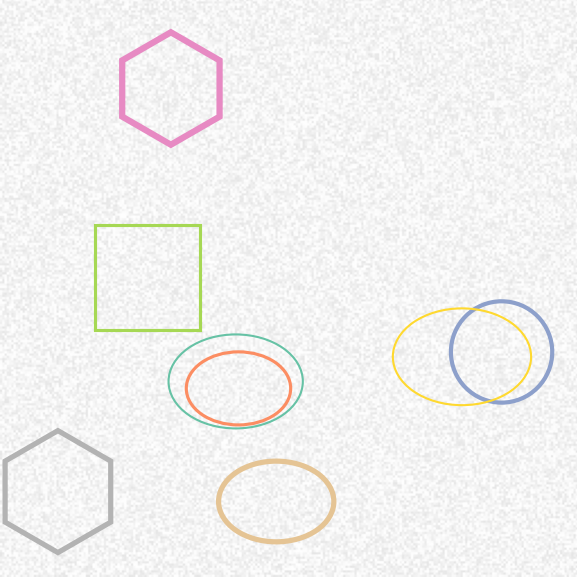[{"shape": "oval", "thickness": 1, "radius": 0.58, "center": [0.408, 0.339]}, {"shape": "oval", "thickness": 1.5, "radius": 0.45, "center": [0.413, 0.327]}, {"shape": "circle", "thickness": 2, "radius": 0.44, "center": [0.869, 0.39]}, {"shape": "hexagon", "thickness": 3, "radius": 0.49, "center": [0.296, 0.846]}, {"shape": "square", "thickness": 1.5, "radius": 0.45, "center": [0.256, 0.519]}, {"shape": "oval", "thickness": 1, "radius": 0.6, "center": [0.8, 0.381]}, {"shape": "oval", "thickness": 2.5, "radius": 0.5, "center": [0.478, 0.131]}, {"shape": "hexagon", "thickness": 2.5, "radius": 0.53, "center": [0.1, 0.148]}]